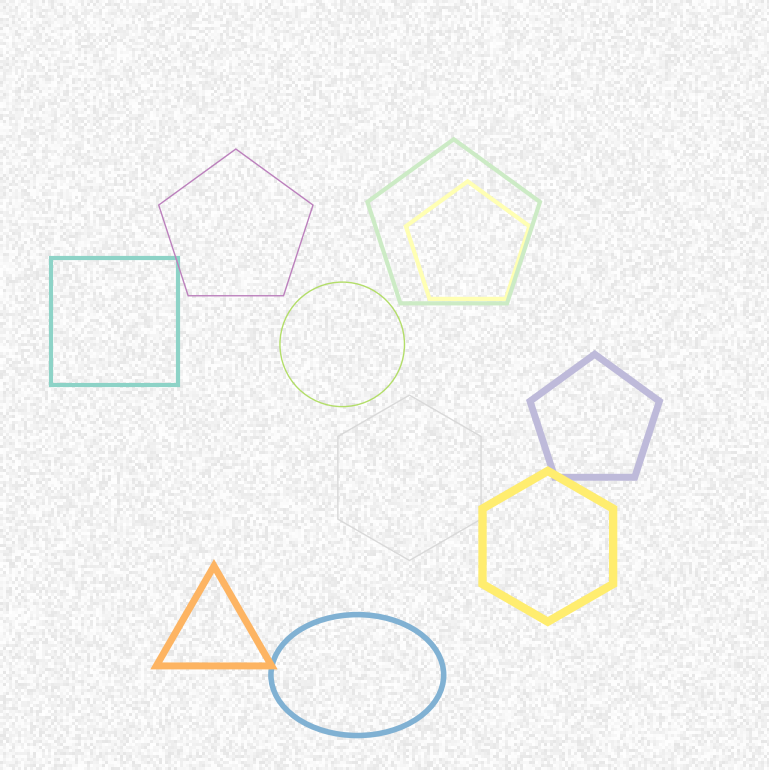[{"shape": "square", "thickness": 1.5, "radius": 0.41, "center": [0.149, 0.583]}, {"shape": "pentagon", "thickness": 1.5, "radius": 0.42, "center": [0.607, 0.68]}, {"shape": "pentagon", "thickness": 2.5, "radius": 0.44, "center": [0.772, 0.452]}, {"shape": "oval", "thickness": 2, "radius": 0.56, "center": [0.464, 0.123]}, {"shape": "triangle", "thickness": 2.5, "radius": 0.43, "center": [0.278, 0.178]}, {"shape": "circle", "thickness": 0.5, "radius": 0.4, "center": [0.444, 0.553]}, {"shape": "hexagon", "thickness": 0.5, "radius": 0.54, "center": [0.532, 0.379]}, {"shape": "pentagon", "thickness": 0.5, "radius": 0.53, "center": [0.306, 0.701]}, {"shape": "pentagon", "thickness": 1.5, "radius": 0.59, "center": [0.589, 0.701]}, {"shape": "hexagon", "thickness": 3, "radius": 0.49, "center": [0.711, 0.29]}]